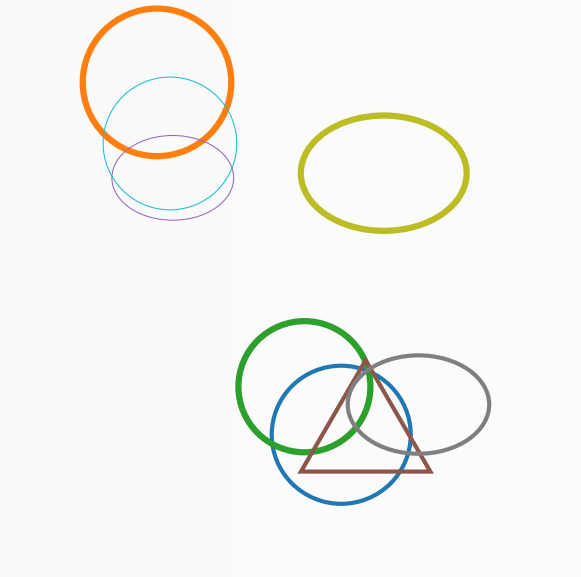[{"shape": "circle", "thickness": 2, "radius": 0.6, "center": [0.587, 0.246]}, {"shape": "circle", "thickness": 3, "radius": 0.64, "center": [0.27, 0.857]}, {"shape": "circle", "thickness": 3, "radius": 0.57, "center": [0.524, 0.329]}, {"shape": "oval", "thickness": 0.5, "radius": 0.52, "center": [0.297, 0.691]}, {"shape": "triangle", "thickness": 2, "radius": 0.64, "center": [0.629, 0.247]}, {"shape": "oval", "thickness": 2, "radius": 0.61, "center": [0.72, 0.299]}, {"shape": "oval", "thickness": 3, "radius": 0.71, "center": [0.66, 0.699]}, {"shape": "circle", "thickness": 0.5, "radius": 0.57, "center": [0.292, 0.751]}]